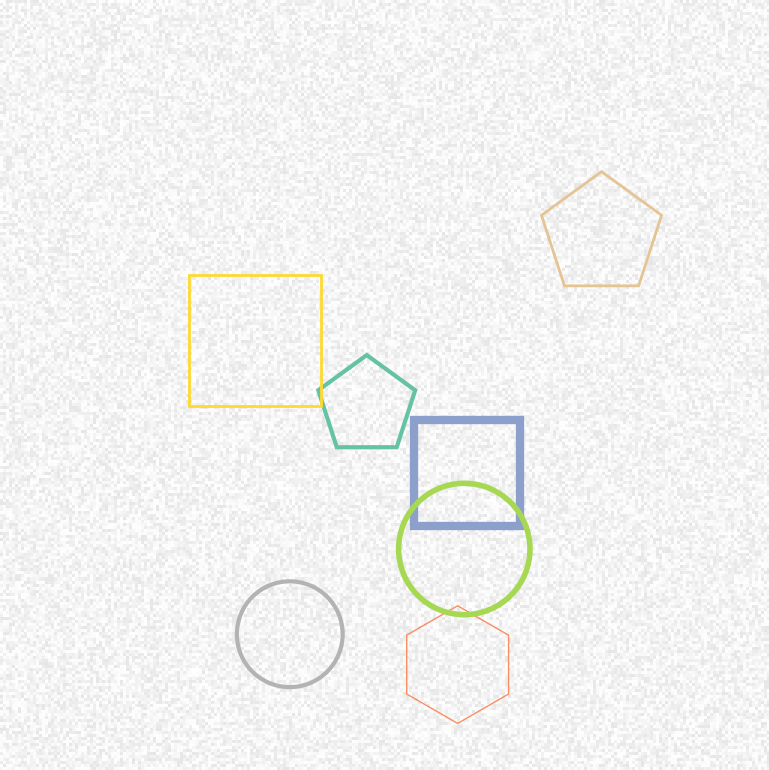[{"shape": "pentagon", "thickness": 1.5, "radius": 0.33, "center": [0.476, 0.473]}, {"shape": "hexagon", "thickness": 0.5, "radius": 0.38, "center": [0.594, 0.137]}, {"shape": "square", "thickness": 3, "radius": 0.34, "center": [0.607, 0.386]}, {"shape": "circle", "thickness": 2, "radius": 0.43, "center": [0.603, 0.287]}, {"shape": "square", "thickness": 1, "radius": 0.43, "center": [0.331, 0.557]}, {"shape": "pentagon", "thickness": 1, "radius": 0.41, "center": [0.781, 0.695]}, {"shape": "circle", "thickness": 1.5, "radius": 0.34, "center": [0.376, 0.176]}]